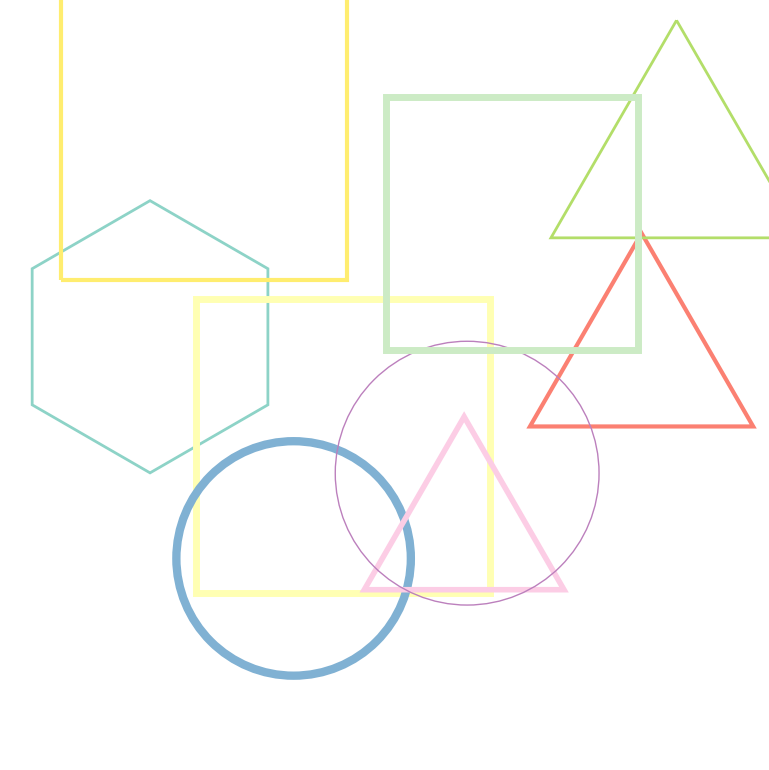[{"shape": "hexagon", "thickness": 1, "radius": 0.88, "center": [0.195, 0.563]}, {"shape": "square", "thickness": 2.5, "radius": 0.95, "center": [0.445, 0.42]}, {"shape": "triangle", "thickness": 1.5, "radius": 0.84, "center": [0.833, 0.53]}, {"shape": "circle", "thickness": 3, "radius": 0.76, "center": [0.381, 0.275]}, {"shape": "triangle", "thickness": 1, "radius": 0.94, "center": [0.879, 0.785]}, {"shape": "triangle", "thickness": 2, "radius": 0.75, "center": [0.603, 0.309]}, {"shape": "circle", "thickness": 0.5, "radius": 0.86, "center": [0.607, 0.386]}, {"shape": "square", "thickness": 2.5, "radius": 0.82, "center": [0.665, 0.71]}, {"shape": "square", "thickness": 1.5, "radius": 0.93, "center": [0.265, 0.823]}]